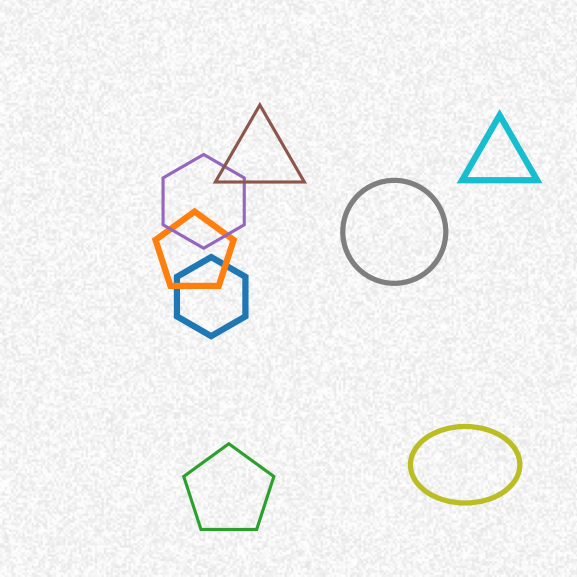[{"shape": "hexagon", "thickness": 3, "radius": 0.34, "center": [0.366, 0.486]}, {"shape": "pentagon", "thickness": 3, "radius": 0.36, "center": [0.337, 0.562]}, {"shape": "pentagon", "thickness": 1.5, "radius": 0.41, "center": [0.396, 0.149]}, {"shape": "hexagon", "thickness": 1.5, "radius": 0.41, "center": [0.353, 0.65]}, {"shape": "triangle", "thickness": 1.5, "radius": 0.44, "center": [0.45, 0.728]}, {"shape": "circle", "thickness": 2.5, "radius": 0.45, "center": [0.683, 0.598]}, {"shape": "oval", "thickness": 2.5, "radius": 0.47, "center": [0.805, 0.194]}, {"shape": "triangle", "thickness": 3, "radius": 0.37, "center": [0.865, 0.725]}]